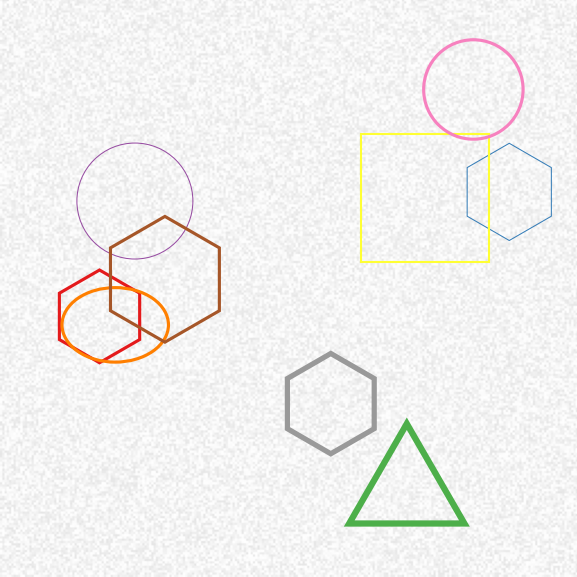[{"shape": "hexagon", "thickness": 1.5, "radius": 0.4, "center": [0.172, 0.451]}, {"shape": "hexagon", "thickness": 0.5, "radius": 0.42, "center": [0.882, 0.667]}, {"shape": "triangle", "thickness": 3, "radius": 0.58, "center": [0.704, 0.15]}, {"shape": "circle", "thickness": 0.5, "radius": 0.5, "center": [0.234, 0.651]}, {"shape": "oval", "thickness": 1.5, "radius": 0.46, "center": [0.2, 0.437]}, {"shape": "square", "thickness": 1, "radius": 0.56, "center": [0.736, 0.656]}, {"shape": "hexagon", "thickness": 1.5, "radius": 0.54, "center": [0.286, 0.516]}, {"shape": "circle", "thickness": 1.5, "radius": 0.43, "center": [0.82, 0.844]}, {"shape": "hexagon", "thickness": 2.5, "radius": 0.43, "center": [0.573, 0.3]}]